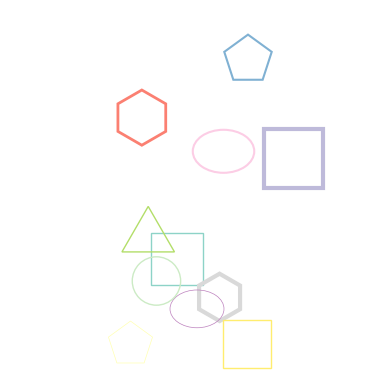[{"shape": "square", "thickness": 1, "radius": 0.34, "center": [0.459, 0.327]}, {"shape": "pentagon", "thickness": 0.5, "radius": 0.3, "center": [0.339, 0.106]}, {"shape": "square", "thickness": 3, "radius": 0.38, "center": [0.763, 0.588]}, {"shape": "hexagon", "thickness": 2, "radius": 0.36, "center": [0.368, 0.695]}, {"shape": "pentagon", "thickness": 1.5, "radius": 0.32, "center": [0.644, 0.845]}, {"shape": "triangle", "thickness": 1, "radius": 0.39, "center": [0.385, 0.385]}, {"shape": "oval", "thickness": 1.5, "radius": 0.4, "center": [0.581, 0.607]}, {"shape": "hexagon", "thickness": 3, "radius": 0.31, "center": [0.57, 0.228]}, {"shape": "oval", "thickness": 0.5, "radius": 0.35, "center": [0.512, 0.198]}, {"shape": "circle", "thickness": 1, "radius": 0.31, "center": [0.406, 0.27]}, {"shape": "square", "thickness": 1, "radius": 0.31, "center": [0.641, 0.108]}]